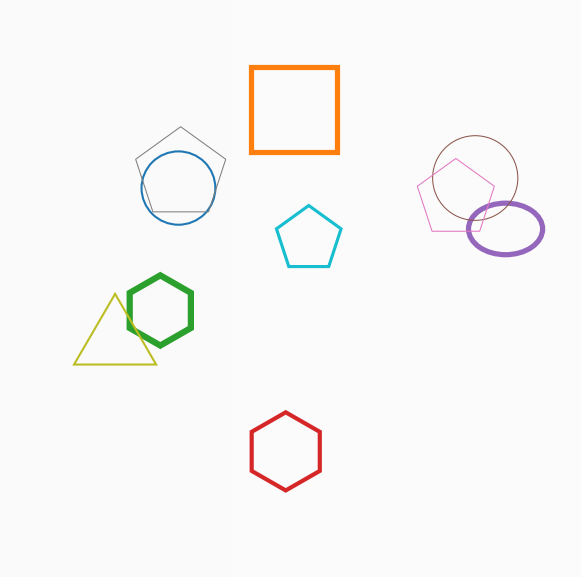[{"shape": "circle", "thickness": 1, "radius": 0.32, "center": [0.307, 0.673]}, {"shape": "square", "thickness": 2.5, "radius": 0.37, "center": [0.506, 0.809]}, {"shape": "hexagon", "thickness": 3, "radius": 0.3, "center": [0.276, 0.462]}, {"shape": "hexagon", "thickness": 2, "radius": 0.34, "center": [0.492, 0.218]}, {"shape": "oval", "thickness": 2.5, "radius": 0.32, "center": [0.87, 0.603]}, {"shape": "circle", "thickness": 0.5, "radius": 0.37, "center": [0.818, 0.691]}, {"shape": "pentagon", "thickness": 0.5, "radius": 0.35, "center": [0.784, 0.655]}, {"shape": "pentagon", "thickness": 0.5, "radius": 0.41, "center": [0.311, 0.698]}, {"shape": "triangle", "thickness": 1, "radius": 0.41, "center": [0.198, 0.409]}, {"shape": "pentagon", "thickness": 1.5, "radius": 0.29, "center": [0.531, 0.585]}]